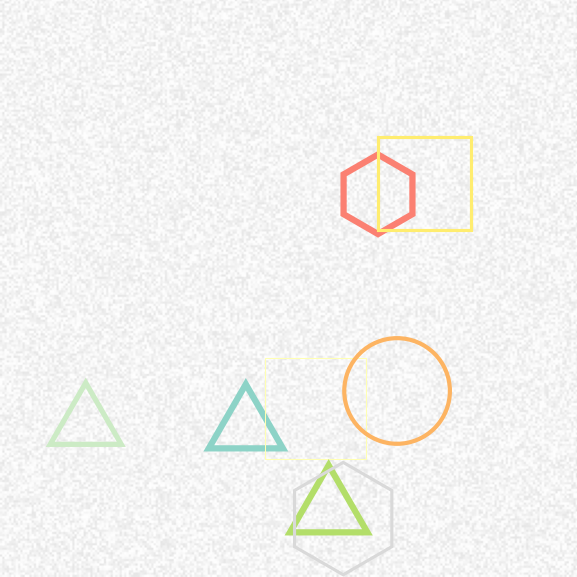[{"shape": "triangle", "thickness": 3, "radius": 0.37, "center": [0.426, 0.26]}, {"shape": "square", "thickness": 0.5, "radius": 0.44, "center": [0.546, 0.292]}, {"shape": "hexagon", "thickness": 3, "radius": 0.34, "center": [0.655, 0.663]}, {"shape": "circle", "thickness": 2, "radius": 0.46, "center": [0.688, 0.322]}, {"shape": "triangle", "thickness": 3, "radius": 0.39, "center": [0.569, 0.116]}, {"shape": "hexagon", "thickness": 1.5, "radius": 0.49, "center": [0.594, 0.101]}, {"shape": "triangle", "thickness": 2.5, "radius": 0.36, "center": [0.148, 0.265]}, {"shape": "square", "thickness": 1.5, "radius": 0.4, "center": [0.735, 0.681]}]